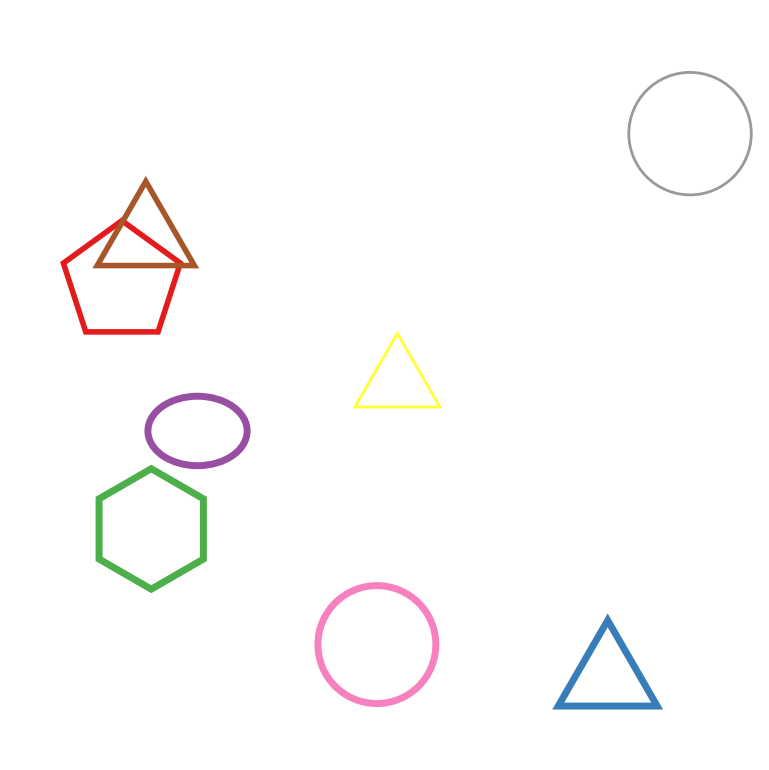[{"shape": "pentagon", "thickness": 2, "radius": 0.4, "center": [0.158, 0.634]}, {"shape": "triangle", "thickness": 2.5, "radius": 0.37, "center": [0.789, 0.12]}, {"shape": "hexagon", "thickness": 2.5, "radius": 0.39, "center": [0.196, 0.313]}, {"shape": "oval", "thickness": 2.5, "radius": 0.32, "center": [0.257, 0.44]}, {"shape": "triangle", "thickness": 1, "radius": 0.32, "center": [0.516, 0.503]}, {"shape": "triangle", "thickness": 2, "radius": 0.36, "center": [0.189, 0.692]}, {"shape": "circle", "thickness": 2.5, "radius": 0.38, "center": [0.489, 0.163]}, {"shape": "circle", "thickness": 1, "radius": 0.4, "center": [0.896, 0.826]}]